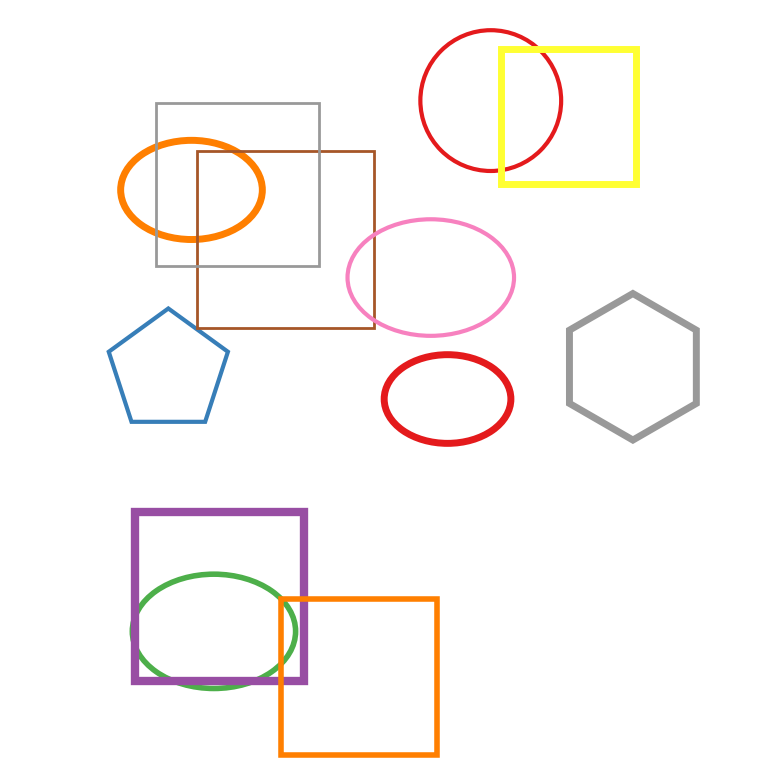[{"shape": "oval", "thickness": 2.5, "radius": 0.41, "center": [0.581, 0.482]}, {"shape": "circle", "thickness": 1.5, "radius": 0.46, "center": [0.637, 0.869]}, {"shape": "pentagon", "thickness": 1.5, "radius": 0.41, "center": [0.219, 0.518]}, {"shape": "oval", "thickness": 2, "radius": 0.53, "center": [0.278, 0.18]}, {"shape": "square", "thickness": 3, "radius": 0.55, "center": [0.285, 0.225]}, {"shape": "square", "thickness": 2, "radius": 0.51, "center": [0.467, 0.121]}, {"shape": "oval", "thickness": 2.5, "radius": 0.46, "center": [0.249, 0.753]}, {"shape": "square", "thickness": 2.5, "radius": 0.44, "center": [0.738, 0.848]}, {"shape": "square", "thickness": 1, "radius": 0.57, "center": [0.371, 0.689]}, {"shape": "oval", "thickness": 1.5, "radius": 0.54, "center": [0.559, 0.64]}, {"shape": "hexagon", "thickness": 2.5, "radius": 0.48, "center": [0.822, 0.524]}, {"shape": "square", "thickness": 1, "radius": 0.53, "center": [0.308, 0.76]}]